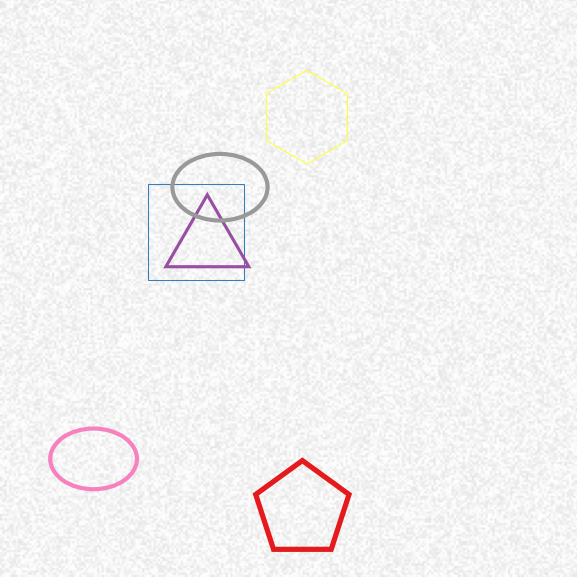[{"shape": "pentagon", "thickness": 2.5, "radius": 0.42, "center": [0.524, 0.117]}, {"shape": "square", "thickness": 0.5, "radius": 0.42, "center": [0.339, 0.598]}, {"shape": "triangle", "thickness": 1.5, "radius": 0.41, "center": [0.359, 0.579]}, {"shape": "hexagon", "thickness": 0.5, "radius": 0.41, "center": [0.531, 0.796]}, {"shape": "oval", "thickness": 2, "radius": 0.38, "center": [0.162, 0.205]}, {"shape": "oval", "thickness": 2, "radius": 0.41, "center": [0.381, 0.675]}]